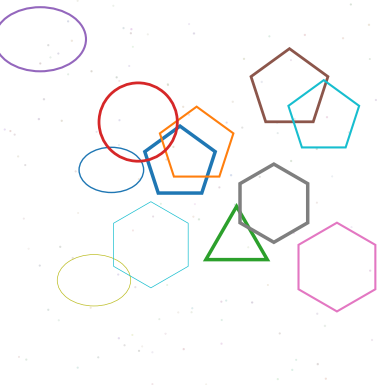[{"shape": "pentagon", "thickness": 2.5, "radius": 0.48, "center": [0.468, 0.576]}, {"shape": "oval", "thickness": 1, "radius": 0.42, "center": [0.289, 0.559]}, {"shape": "pentagon", "thickness": 1.5, "radius": 0.5, "center": [0.511, 0.623]}, {"shape": "triangle", "thickness": 2.5, "radius": 0.46, "center": [0.615, 0.372]}, {"shape": "circle", "thickness": 2, "radius": 0.51, "center": [0.359, 0.683]}, {"shape": "oval", "thickness": 1.5, "radius": 0.59, "center": [0.104, 0.898]}, {"shape": "pentagon", "thickness": 2, "radius": 0.52, "center": [0.752, 0.769]}, {"shape": "hexagon", "thickness": 1.5, "radius": 0.58, "center": [0.875, 0.306]}, {"shape": "hexagon", "thickness": 2.5, "radius": 0.51, "center": [0.711, 0.472]}, {"shape": "oval", "thickness": 0.5, "radius": 0.48, "center": [0.244, 0.272]}, {"shape": "hexagon", "thickness": 0.5, "radius": 0.56, "center": [0.392, 0.364]}, {"shape": "pentagon", "thickness": 1.5, "radius": 0.48, "center": [0.841, 0.695]}]